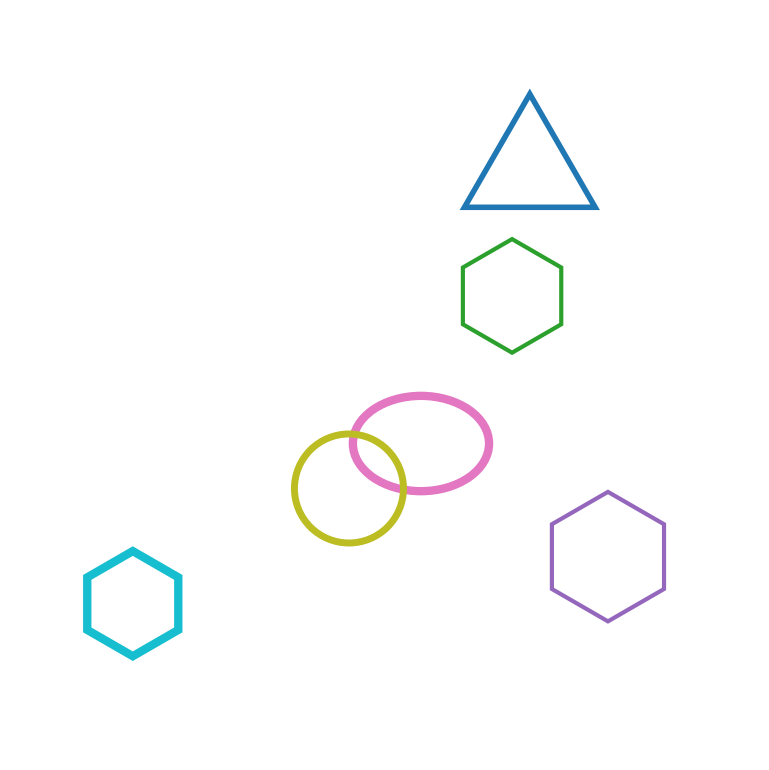[{"shape": "triangle", "thickness": 2, "radius": 0.49, "center": [0.688, 0.78]}, {"shape": "hexagon", "thickness": 1.5, "radius": 0.37, "center": [0.665, 0.616]}, {"shape": "hexagon", "thickness": 1.5, "radius": 0.42, "center": [0.79, 0.277]}, {"shape": "oval", "thickness": 3, "radius": 0.44, "center": [0.547, 0.424]}, {"shape": "circle", "thickness": 2.5, "radius": 0.35, "center": [0.453, 0.366]}, {"shape": "hexagon", "thickness": 3, "radius": 0.34, "center": [0.172, 0.216]}]